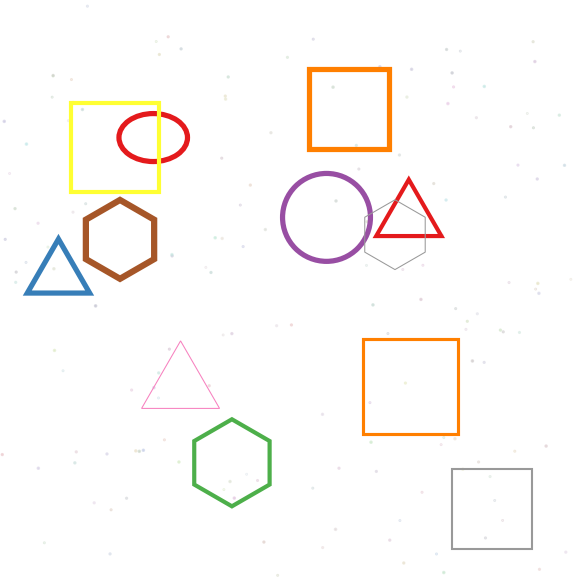[{"shape": "triangle", "thickness": 2, "radius": 0.33, "center": [0.708, 0.623]}, {"shape": "oval", "thickness": 2.5, "radius": 0.3, "center": [0.265, 0.761]}, {"shape": "triangle", "thickness": 2.5, "radius": 0.31, "center": [0.101, 0.523]}, {"shape": "hexagon", "thickness": 2, "radius": 0.38, "center": [0.402, 0.198]}, {"shape": "circle", "thickness": 2.5, "radius": 0.38, "center": [0.565, 0.623]}, {"shape": "square", "thickness": 1.5, "radius": 0.41, "center": [0.712, 0.329]}, {"shape": "square", "thickness": 2.5, "radius": 0.35, "center": [0.605, 0.81]}, {"shape": "square", "thickness": 2, "radius": 0.38, "center": [0.199, 0.744]}, {"shape": "hexagon", "thickness": 3, "radius": 0.34, "center": [0.208, 0.585]}, {"shape": "triangle", "thickness": 0.5, "radius": 0.39, "center": [0.313, 0.331]}, {"shape": "square", "thickness": 1, "radius": 0.35, "center": [0.852, 0.118]}, {"shape": "hexagon", "thickness": 0.5, "radius": 0.3, "center": [0.684, 0.593]}]